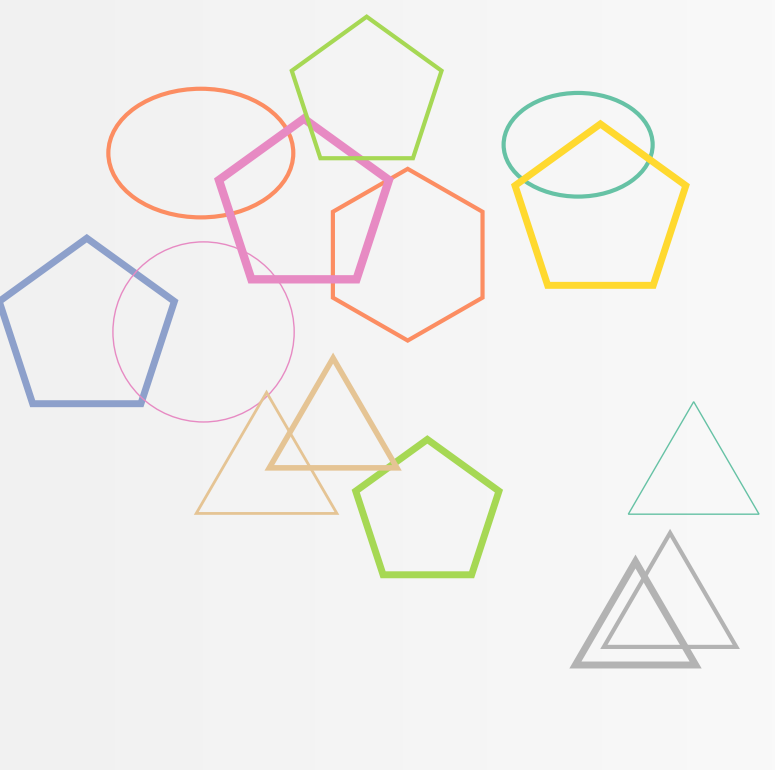[{"shape": "triangle", "thickness": 0.5, "radius": 0.49, "center": [0.895, 0.381]}, {"shape": "oval", "thickness": 1.5, "radius": 0.48, "center": [0.746, 0.812]}, {"shape": "oval", "thickness": 1.5, "radius": 0.6, "center": [0.259, 0.801]}, {"shape": "hexagon", "thickness": 1.5, "radius": 0.56, "center": [0.526, 0.669]}, {"shape": "pentagon", "thickness": 2.5, "radius": 0.59, "center": [0.112, 0.572]}, {"shape": "pentagon", "thickness": 3, "radius": 0.58, "center": [0.392, 0.731]}, {"shape": "circle", "thickness": 0.5, "radius": 0.58, "center": [0.263, 0.569]}, {"shape": "pentagon", "thickness": 1.5, "radius": 0.51, "center": [0.473, 0.877]}, {"shape": "pentagon", "thickness": 2.5, "radius": 0.49, "center": [0.551, 0.332]}, {"shape": "pentagon", "thickness": 2.5, "radius": 0.58, "center": [0.775, 0.723]}, {"shape": "triangle", "thickness": 1, "radius": 0.52, "center": [0.344, 0.386]}, {"shape": "triangle", "thickness": 2, "radius": 0.48, "center": [0.43, 0.44]}, {"shape": "triangle", "thickness": 1.5, "radius": 0.49, "center": [0.865, 0.209]}, {"shape": "triangle", "thickness": 2.5, "radius": 0.45, "center": [0.82, 0.181]}]